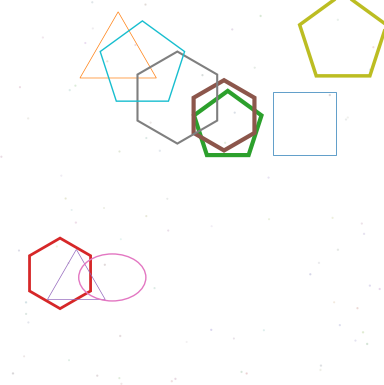[{"shape": "square", "thickness": 0.5, "radius": 0.41, "center": [0.791, 0.68]}, {"shape": "triangle", "thickness": 0.5, "radius": 0.57, "center": [0.307, 0.855]}, {"shape": "pentagon", "thickness": 3, "radius": 0.46, "center": [0.592, 0.672]}, {"shape": "hexagon", "thickness": 2, "radius": 0.46, "center": [0.156, 0.29]}, {"shape": "triangle", "thickness": 0.5, "radius": 0.43, "center": [0.198, 0.265]}, {"shape": "hexagon", "thickness": 3, "radius": 0.46, "center": [0.582, 0.7]}, {"shape": "oval", "thickness": 1, "radius": 0.44, "center": [0.292, 0.279]}, {"shape": "hexagon", "thickness": 1.5, "radius": 0.6, "center": [0.461, 0.747]}, {"shape": "pentagon", "thickness": 2.5, "radius": 0.59, "center": [0.891, 0.899]}, {"shape": "pentagon", "thickness": 1, "radius": 0.58, "center": [0.37, 0.83]}]